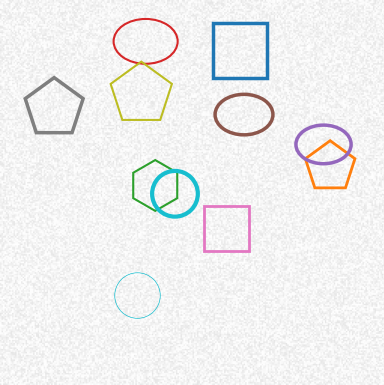[{"shape": "square", "thickness": 2.5, "radius": 0.35, "center": [0.624, 0.869]}, {"shape": "pentagon", "thickness": 2, "radius": 0.34, "center": [0.858, 0.567]}, {"shape": "hexagon", "thickness": 1.5, "radius": 0.33, "center": [0.403, 0.518]}, {"shape": "oval", "thickness": 1.5, "radius": 0.42, "center": [0.378, 0.893]}, {"shape": "oval", "thickness": 2.5, "radius": 0.36, "center": [0.84, 0.625]}, {"shape": "oval", "thickness": 2.5, "radius": 0.38, "center": [0.634, 0.702]}, {"shape": "square", "thickness": 2, "radius": 0.29, "center": [0.589, 0.405]}, {"shape": "pentagon", "thickness": 2.5, "radius": 0.4, "center": [0.141, 0.719]}, {"shape": "pentagon", "thickness": 1.5, "radius": 0.42, "center": [0.367, 0.756]}, {"shape": "circle", "thickness": 0.5, "radius": 0.3, "center": [0.357, 0.232]}, {"shape": "circle", "thickness": 3, "radius": 0.3, "center": [0.454, 0.497]}]